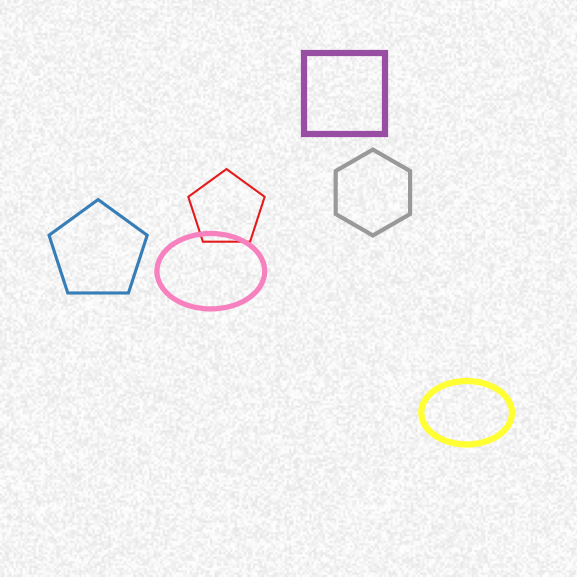[{"shape": "pentagon", "thickness": 1, "radius": 0.35, "center": [0.392, 0.637]}, {"shape": "pentagon", "thickness": 1.5, "radius": 0.45, "center": [0.17, 0.564]}, {"shape": "square", "thickness": 3, "radius": 0.35, "center": [0.596, 0.837]}, {"shape": "oval", "thickness": 3, "radius": 0.39, "center": [0.808, 0.284]}, {"shape": "oval", "thickness": 2.5, "radius": 0.47, "center": [0.365, 0.53]}, {"shape": "hexagon", "thickness": 2, "radius": 0.37, "center": [0.646, 0.666]}]